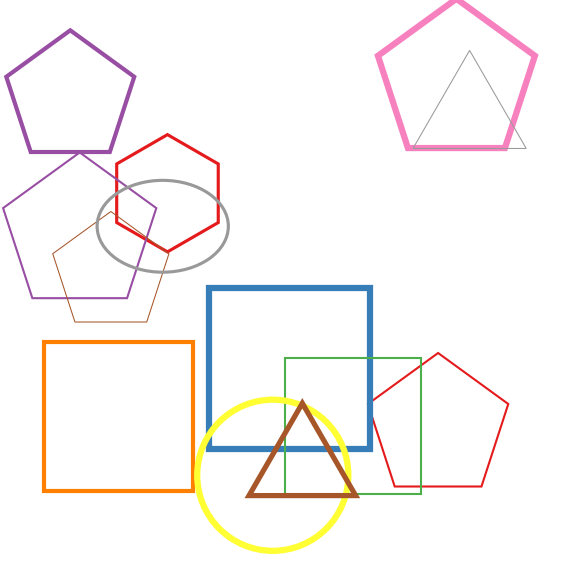[{"shape": "hexagon", "thickness": 1.5, "radius": 0.51, "center": [0.29, 0.665]}, {"shape": "pentagon", "thickness": 1, "radius": 0.64, "center": [0.759, 0.26]}, {"shape": "square", "thickness": 3, "radius": 0.7, "center": [0.501, 0.361]}, {"shape": "square", "thickness": 1, "radius": 0.59, "center": [0.611, 0.262]}, {"shape": "pentagon", "thickness": 1, "radius": 0.7, "center": [0.138, 0.596]}, {"shape": "pentagon", "thickness": 2, "radius": 0.58, "center": [0.122, 0.83]}, {"shape": "square", "thickness": 2, "radius": 0.65, "center": [0.205, 0.278]}, {"shape": "circle", "thickness": 3, "radius": 0.65, "center": [0.472, 0.176]}, {"shape": "triangle", "thickness": 2.5, "radius": 0.53, "center": [0.524, 0.194]}, {"shape": "pentagon", "thickness": 0.5, "radius": 0.53, "center": [0.192, 0.527]}, {"shape": "pentagon", "thickness": 3, "radius": 0.71, "center": [0.79, 0.858]}, {"shape": "oval", "thickness": 1.5, "radius": 0.57, "center": [0.282, 0.607]}, {"shape": "triangle", "thickness": 0.5, "radius": 0.57, "center": [0.813, 0.799]}]